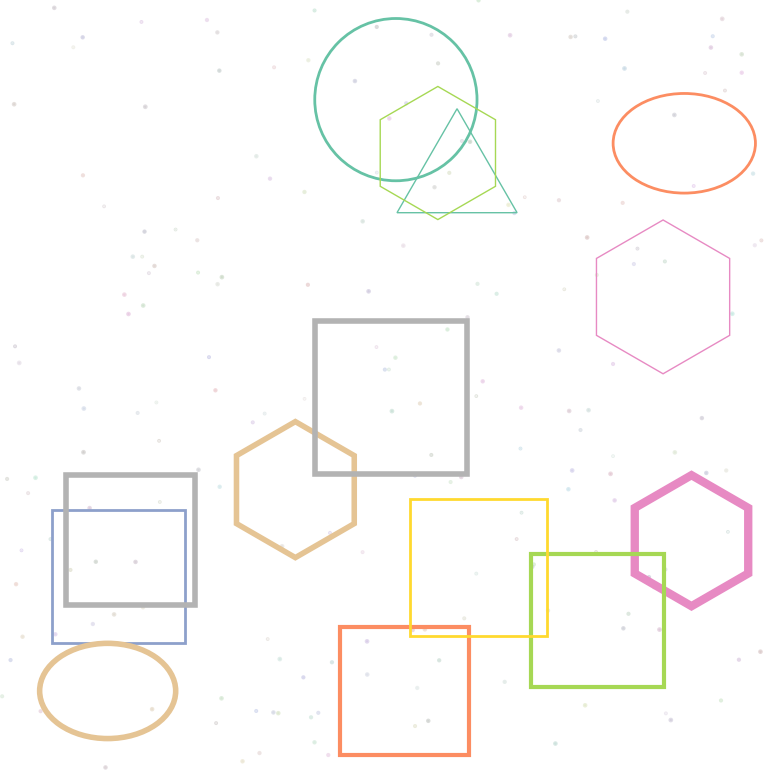[{"shape": "triangle", "thickness": 0.5, "radius": 0.45, "center": [0.594, 0.769]}, {"shape": "circle", "thickness": 1, "radius": 0.53, "center": [0.514, 0.871]}, {"shape": "square", "thickness": 1.5, "radius": 0.42, "center": [0.526, 0.103]}, {"shape": "oval", "thickness": 1, "radius": 0.46, "center": [0.889, 0.814]}, {"shape": "square", "thickness": 1, "radius": 0.43, "center": [0.154, 0.252]}, {"shape": "hexagon", "thickness": 3, "radius": 0.43, "center": [0.898, 0.298]}, {"shape": "hexagon", "thickness": 0.5, "radius": 0.5, "center": [0.861, 0.614]}, {"shape": "square", "thickness": 1.5, "radius": 0.43, "center": [0.776, 0.194]}, {"shape": "hexagon", "thickness": 0.5, "radius": 0.43, "center": [0.569, 0.801]}, {"shape": "square", "thickness": 1, "radius": 0.45, "center": [0.622, 0.262]}, {"shape": "oval", "thickness": 2, "radius": 0.44, "center": [0.14, 0.103]}, {"shape": "hexagon", "thickness": 2, "radius": 0.44, "center": [0.384, 0.364]}, {"shape": "square", "thickness": 2, "radius": 0.49, "center": [0.508, 0.484]}, {"shape": "square", "thickness": 2, "radius": 0.42, "center": [0.169, 0.299]}]